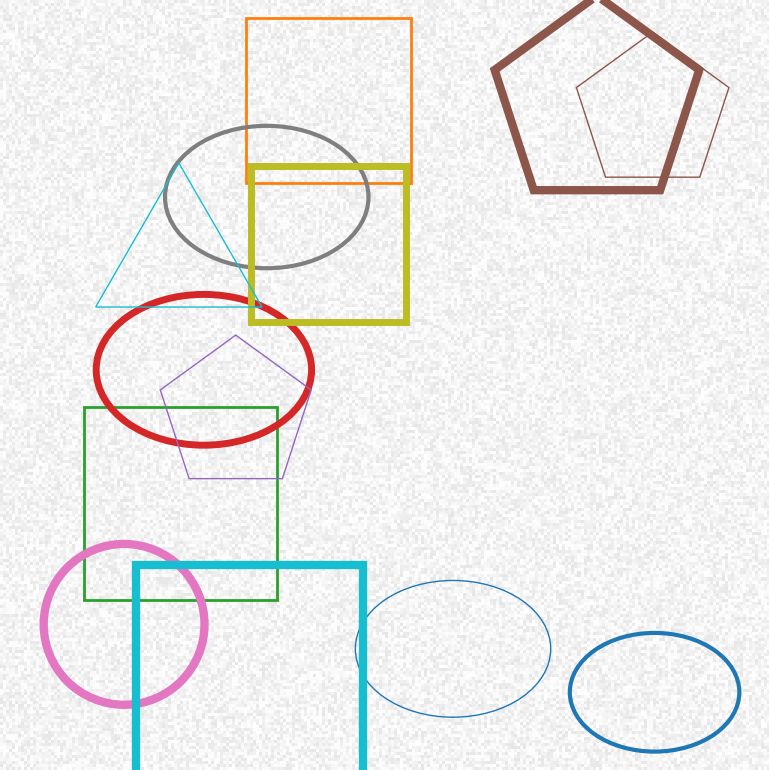[{"shape": "oval", "thickness": 0.5, "radius": 0.63, "center": [0.588, 0.157]}, {"shape": "oval", "thickness": 1.5, "radius": 0.55, "center": [0.85, 0.101]}, {"shape": "square", "thickness": 1, "radius": 0.54, "center": [0.427, 0.87]}, {"shape": "square", "thickness": 1, "radius": 0.63, "center": [0.234, 0.347]}, {"shape": "oval", "thickness": 2.5, "radius": 0.7, "center": [0.265, 0.52]}, {"shape": "pentagon", "thickness": 0.5, "radius": 0.52, "center": [0.306, 0.462]}, {"shape": "pentagon", "thickness": 0.5, "radius": 0.52, "center": [0.848, 0.854]}, {"shape": "pentagon", "thickness": 3, "radius": 0.7, "center": [0.775, 0.866]}, {"shape": "circle", "thickness": 3, "radius": 0.52, "center": [0.161, 0.189]}, {"shape": "oval", "thickness": 1.5, "radius": 0.66, "center": [0.346, 0.744]}, {"shape": "square", "thickness": 2.5, "radius": 0.51, "center": [0.427, 0.683]}, {"shape": "triangle", "thickness": 0.5, "radius": 0.62, "center": [0.232, 0.664]}, {"shape": "square", "thickness": 3, "radius": 0.74, "center": [0.324, 0.118]}]